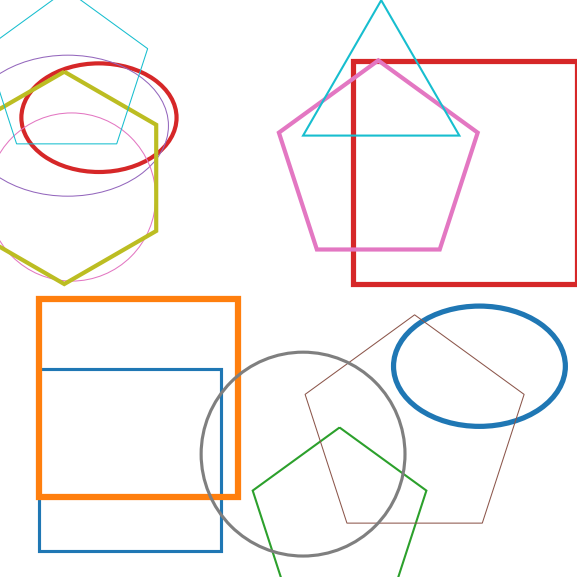[{"shape": "oval", "thickness": 2.5, "radius": 0.74, "center": [0.83, 0.365]}, {"shape": "square", "thickness": 1.5, "radius": 0.79, "center": [0.225, 0.202]}, {"shape": "square", "thickness": 3, "radius": 0.86, "center": [0.24, 0.31]}, {"shape": "pentagon", "thickness": 1, "radius": 0.79, "center": [0.588, 0.101]}, {"shape": "oval", "thickness": 2, "radius": 0.67, "center": [0.171, 0.795]}, {"shape": "square", "thickness": 2.5, "radius": 0.97, "center": [0.805, 0.7]}, {"shape": "oval", "thickness": 0.5, "radius": 0.87, "center": [0.117, 0.782]}, {"shape": "pentagon", "thickness": 0.5, "radius": 1.0, "center": [0.718, 0.255]}, {"shape": "circle", "thickness": 0.5, "radius": 0.73, "center": [0.124, 0.658]}, {"shape": "pentagon", "thickness": 2, "radius": 0.9, "center": [0.655, 0.714]}, {"shape": "circle", "thickness": 1.5, "radius": 0.88, "center": [0.525, 0.213]}, {"shape": "hexagon", "thickness": 2, "radius": 0.92, "center": [0.111, 0.691]}, {"shape": "triangle", "thickness": 1, "radius": 0.78, "center": [0.66, 0.842]}, {"shape": "pentagon", "thickness": 0.5, "radius": 0.74, "center": [0.115, 0.869]}]